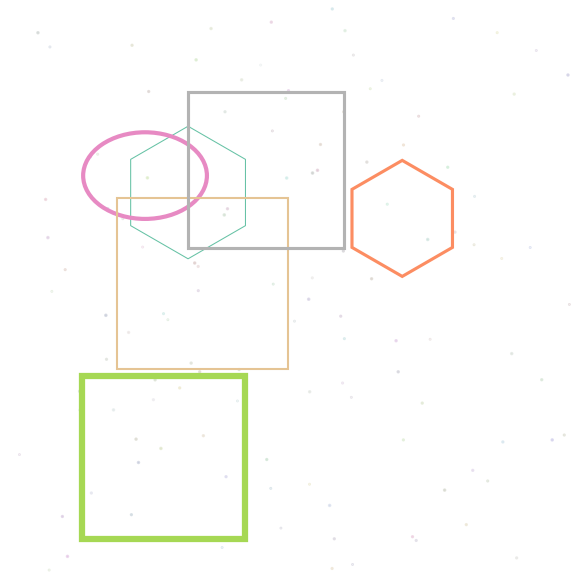[{"shape": "hexagon", "thickness": 0.5, "radius": 0.57, "center": [0.326, 0.666]}, {"shape": "hexagon", "thickness": 1.5, "radius": 0.5, "center": [0.696, 0.621]}, {"shape": "oval", "thickness": 2, "radius": 0.54, "center": [0.251, 0.695]}, {"shape": "square", "thickness": 3, "radius": 0.71, "center": [0.283, 0.208]}, {"shape": "square", "thickness": 1, "radius": 0.74, "center": [0.35, 0.509]}, {"shape": "square", "thickness": 1.5, "radius": 0.67, "center": [0.46, 0.705]}]